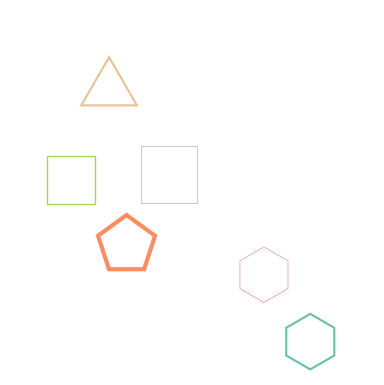[{"shape": "hexagon", "thickness": 1.5, "radius": 0.36, "center": [0.806, 0.113]}, {"shape": "pentagon", "thickness": 3, "radius": 0.39, "center": [0.329, 0.364]}, {"shape": "hexagon", "thickness": 0.5, "radius": 0.36, "center": [0.686, 0.286]}, {"shape": "square", "thickness": 1, "radius": 0.31, "center": [0.184, 0.532]}, {"shape": "triangle", "thickness": 1.5, "radius": 0.42, "center": [0.283, 0.768]}, {"shape": "square", "thickness": 0.5, "radius": 0.37, "center": [0.438, 0.547]}]